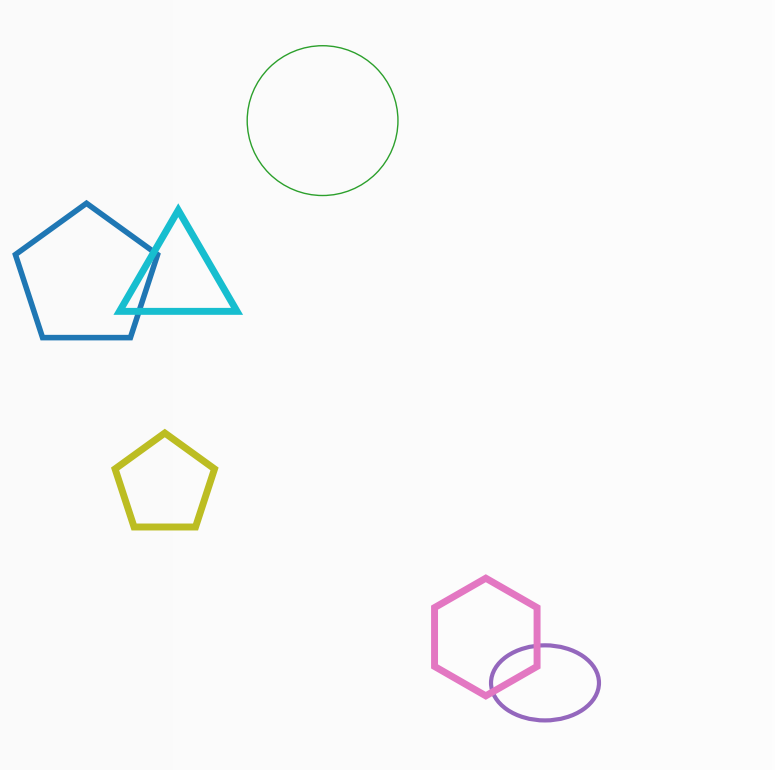[{"shape": "pentagon", "thickness": 2, "radius": 0.48, "center": [0.112, 0.64]}, {"shape": "circle", "thickness": 0.5, "radius": 0.49, "center": [0.416, 0.843]}, {"shape": "oval", "thickness": 1.5, "radius": 0.35, "center": [0.703, 0.113]}, {"shape": "hexagon", "thickness": 2.5, "radius": 0.38, "center": [0.627, 0.173]}, {"shape": "pentagon", "thickness": 2.5, "radius": 0.34, "center": [0.213, 0.37]}, {"shape": "triangle", "thickness": 2.5, "radius": 0.44, "center": [0.23, 0.639]}]